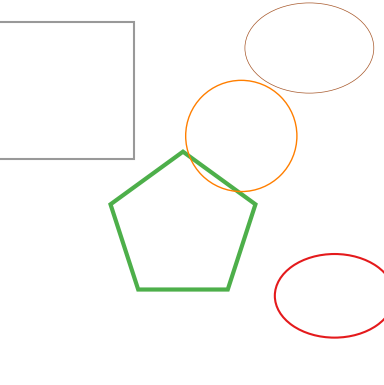[{"shape": "oval", "thickness": 1.5, "radius": 0.78, "center": [0.869, 0.232]}, {"shape": "pentagon", "thickness": 3, "radius": 0.99, "center": [0.475, 0.408]}, {"shape": "circle", "thickness": 1, "radius": 0.72, "center": [0.627, 0.647]}, {"shape": "oval", "thickness": 0.5, "radius": 0.84, "center": [0.803, 0.875]}, {"shape": "square", "thickness": 1.5, "radius": 0.89, "center": [0.171, 0.764]}]